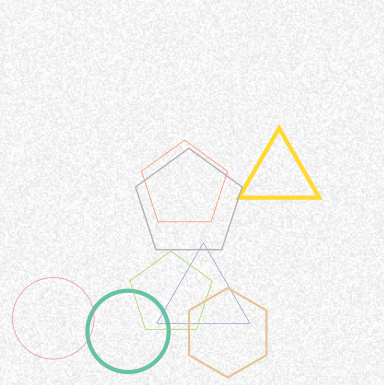[{"shape": "circle", "thickness": 3, "radius": 0.53, "center": [0.333, 0.139]}, {"shape": "pentagon", "thickness": 0.5, "radius": 0.59, "center": [0.479, 0.519]}, {"shape": "triangle", "thickness": 0.5, "radius": 0.7, "center": [0.528, 0.23]}, {"shape": "circle", "thickness": 0.5, "radius": 0.53, "center": [0.138, 0.173]}, {"shape": "pentagon", "thickness": 0.5, "radius": 0.56, "center": [0.444, 0.236]}, {"shape": "triangle", "thickness": 3, "radius": 0.6, "center": [0.725, 0.547]}, {"shape": "hexagon", "thickness": 1.5, "radius": 0.58, "center": [0.592, 0.136]}, {"shape": "pentagon", "thickness": 1, "radius": 0.73, "center": [0.49, 0.469]}]